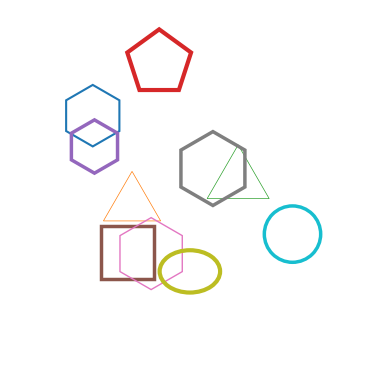[{"shape": "hexagon", "thickness": 1.5, "radius": 0.4, "center": [0.241, 0.7]}, {"shape": "triangle", "thickness": 0.5, "radius": 0.43, "center": [0.343, 0.469]}, {"shape": "triangle", "thickness": 0.5, "radius": 0.47, "center": [0.619, 0.531]}, {"shape": "pentagon", "thickness": 3, "radius": 0.44, "center": [0.413, 0.837]}, {"shape": "hexagon", "thickness": 2.5, "radius": 0.35, "center": [0.245, 0.619]}, {"shape": "square", "thickness": 2.5, "radius": 0.34, "center": [0.331, 0.344]}, {"shape": "hexagon", "thickness": 1, "radius": 0.47, "center": [0.393, 0.341]}, {"shape": "hexagon", "thickness": 2.5, "radius": 0.48, "center": [0.553, 0.562]}, {"shape": "oval", "thickness": 3, "radius": 0.39, "center": [0.493, 0.295]}, {"shape": "circle", "thickness": 2.5, "radius": 0.37, "center": [0.76, 0.392]}]